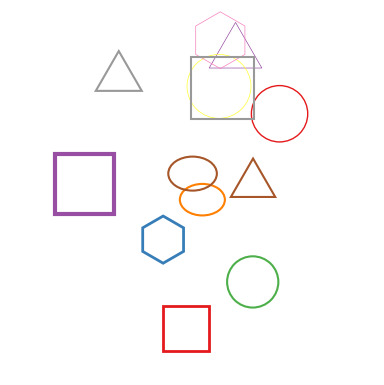[{"shape": "square", "thickness": 2, "radius": 0.3, "center": [0.483, 0.147]}, {"shape": "circle", "thickness": 1, "radius": 0.37, "center": [0.726, 0.705]}, {"shape": "hexagon", "thickness": 2, "radius": 0.31, "center": [0.424, 0.378]}, {"shape": "circle", "thickness": 1.5, "radius": 0.33, "center": [0.656, 0.268]}, {"shape": "triangle", "thickness": 0.5, "radius": 0.4, "center": [0.612, 0.863]}, {"shape": "square", "thickness": 3, "radius": 0.39, "center": [0.22, 0.522]}, {"shape": "oval", "thickness": 1.5, "radius": 0.29, "center": [0.526, 0.481]}, {"shape": "circle", "thickness": 0.5, "radius": 0.42, "center": [0.569, 0.776]}, {"shape": "triangle", "thickness": 1.5, "radius": 0.33, "center": [0.657, 0.522]}, {"shape": "oval", "thickness": 1.5, "radius": 0.32, "center": [0.5, 0.549]}, {"shape": "hexagon", "thickness": 0.5, "radius": 0.37, "center": [0.572, 0.896]}, {"shape": "square", "thickness": 1.5, "radius": 0.4, "center": [0.578, 0.771]}, {"shape": "triangle", "thickness": 1.5, "radius": 0.34, "center": [0.309, 0.798]}]